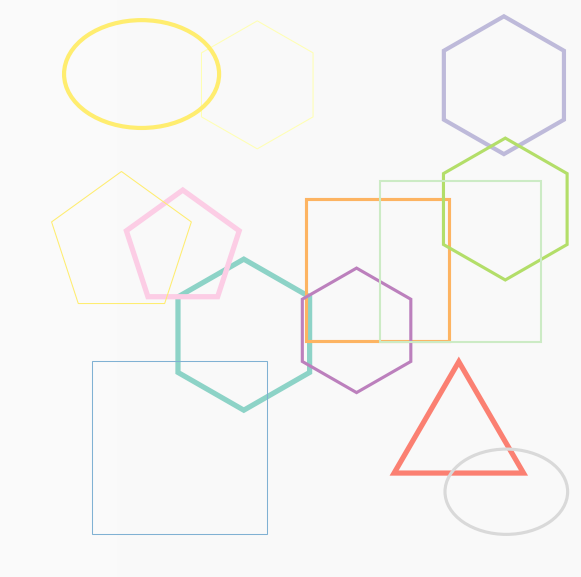[{"shape": "hexagon", "thickness": 2.5, "radius": 0.65, "center": [0.419, 0.42]}, {"shape": "hexagon", "thickness": 0.5, "radius": 0.55, "center": [0.443, 0.852]}, {"shape": "hexagon", "thickness": 2, "radius": 0.6, "center": [0.867, 0.852]}, {"shape": "triangle", "thickness": 2.5, "radius": 0.64, "center": [0.789, 0.244]}, {"shape": "square", "thickness": 0.5, "radius": 0.75, "center": [0.309, 0.224]}, {"shape": "square", "thickness": 1.5, "radius": 0.62, "center": [0.65, 0.532]}, {"shape": "hexagon", "thickness": 1.5, "radius": 0.61, "center": [0.869, 0.637]}, {"shape": "pentagon", "thickness": 2.5, "radius": 0.51, "center": [0.314, 0.568]}, {"shape": "oval", "thickness": 1.5, "radius": 0.53, "center": [0.871, 0.148]}, {"shape": "hexagon", "thickness": 1.5, "radius": 0.54, "center": [0.613, 0.427]}, {"shape": "square", "thickness": 1, "radius": 0.7, "center": [0.792, 0.547]}, {"shape": "pentagon", "thickness": 0.5, "radius": 0.63, "center": [0.209, 0.576]}, {"shape": "oval", "thickness": 2, "radius": 0.67, "center": [0.244, 0.871]}]